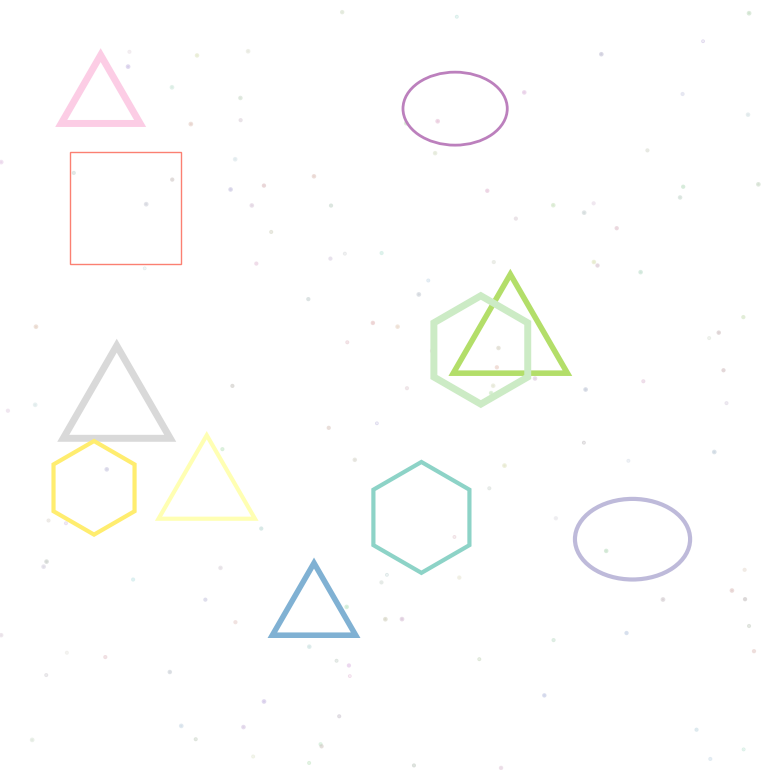[{"shape": "hexagon", "thickness": 1.5, "radius": 0.36, "center": [0.547, 0.328]}, {"shape": "triangle", "thickness": 1.5, "radius": 0.36, "center": [0.268, 0.362]}, {"shape": "oval", "thickness": 1.5, "radius": 0.37, "center": [0.821, 0.3]}, {"shape": "square", "thickness": 0.5, "radius": 0.36, "center": [0.163, 0.73]}, {"shape": "triangle", "thickness": 2, "radius": 0.31, "center": [0.408, 0.206]}, {"shape": "triangle", "thickness": 2, "radius": 0.43, "center": [0.663, 0.558]}, {"shape": "triangle", "thickness": 2.5, "radius": 0.3, "center": [0.131, 0.869]}, {"shape": "triangle", "thickness": 2.5, "radius": 0.4, "center": [0.152, 0.471]}, {"shape": "oval", "thickness": 1, "radius": 0.34, "center": [0.591, 0.859]}, {"shape": "hexagon", "thickness": 2.5, "radius": 0.35, "center": [0.624, 0.546]}, {"shape": "hexagon", "thickness": 1.5, "radius": 0.3, "center": [0.122, 0.366]}]